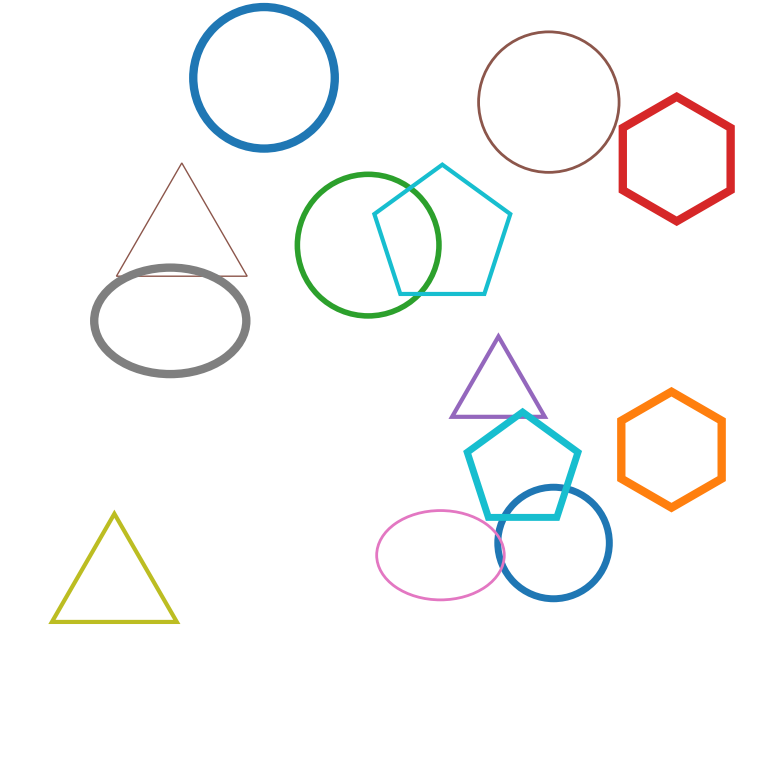[{"shape": "circle", "thickness": 3, "radius": 0.46, "center": [0.343, 0.899]}, {"shape": "circle", "thickness": 2.5, "radius": 0.36, "center": [0.719, 0.295]}, {"shape": "hexagon", "thickness": 3, "radius": 0.38, "center": [0.872, 0.416]}, {"shape": "circle", "thickness": 2, "radius": 0.46, "center": [0.478, 0.682]}, {"shape": "hexagon", "thickness": 3, "radius": 0.4, "center": [0.879, 0.793]}, {"shape": "triangle", "thickness": 1.5, "radius": 0.35, "center": [0.647, 0.493]}, {"shape": "circle", "thickness": 1, "radius": 0.46, "center": [0.713, 0.867]}, {"shape": "triangle", "thickness": 0.5, "radius": 0.49, "center": [0.236, 0.69]}, {"shape": "oval", "thickness": 1, "radius": 0.41, "center": [0.572, 0.279]}, {"shape": "oval", "thickness": 3, "radius": 0.49, "center": [0.221, 0.583]}, {"shape": "triangle", "thickness": 1.5, "radius": 0.47, "center": [0.149, 0.239]}, {"shape": "pentagon", "thickness": 1.5, "radius": 0.46, "center": [0.574, 0.693]}, {"shape": "pentagon", "thickness": 2.5, "radius": 0.38, "center": [0.679, 0.389]}]